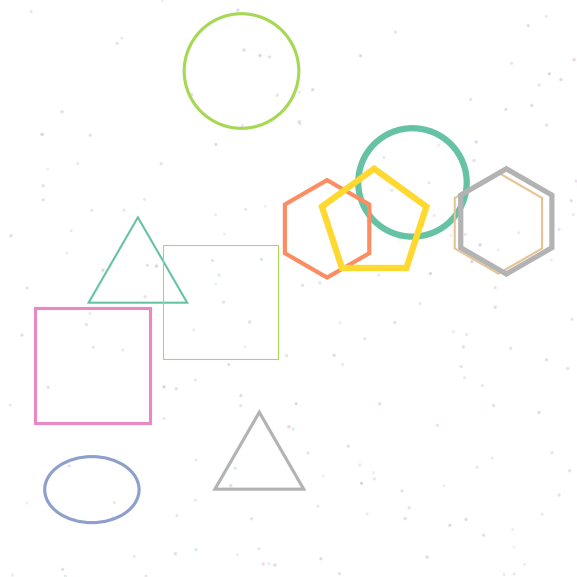[{"shape": "circle", "thickness": 3, "radius": 0.47, "center": [0.714, 0.683]}, {"shape": "triangle", "thickness": 1, "radius": 0.49, "center": [0.239, 0.524]}, {"shape": "hexagon", "thickness": 2, "radius": 0.42, "center": [0.566, 0.603]}, {"shape": "oval", "thickness": 1.5, "radius": 0.41, "center": [0.159, 0.151]}, {"shape": "square", "thickness": 1.5, "radius": 0.5, "center": [0.16, 0.366]}, {"shape": "circle", "thickness": 1.5, "radius": 0.5, "center": [0.418, 0.876]}, {"shape": "square", "thickness": 0.5, "radius": 0.5, "center": [0.382, 0.476]}, {"shape": "pentagon", "thickness": 3, "radius": 0.48, "center": [0.648, 0.612]}, {"shape": "hexagon", "thickness": 1, "radius": 0.44, "center": [0.863, 0.613]}, {"shape": "hexagon", "thickness": 2.5, "radius": 0.46, "center": [0.877, 0.616]}, {"shape": "triangle", "thickness": 1.5, "radius": 0.44, "center": [0.449, 0.196]}]